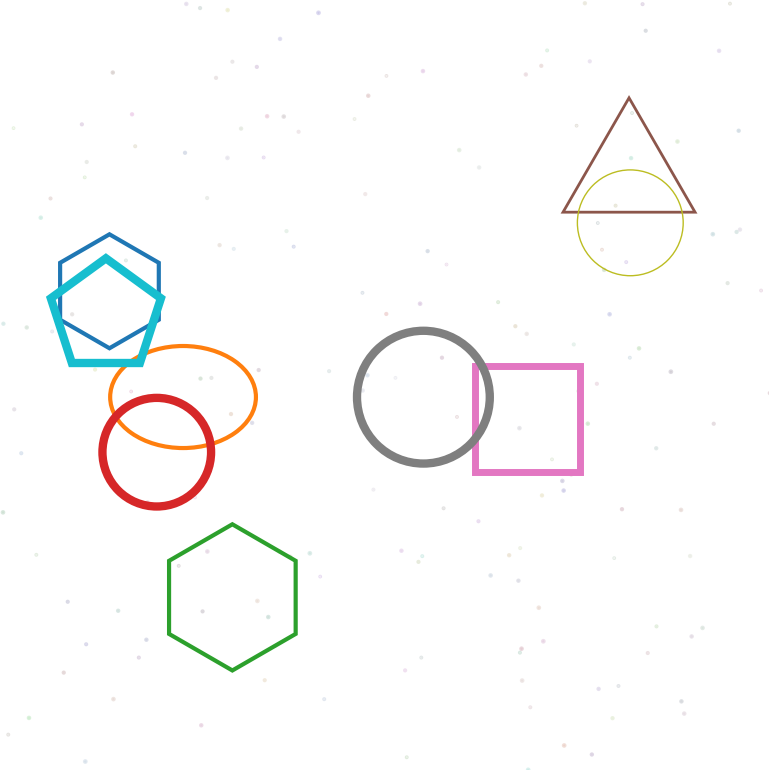[{"shape": "hexagon", "thickness": 1.5, "radius": 0.37, "center": [0.142, 0.622]}, {"shape": "oval", "thickness": 1.5, "radius": 0.47, "center": [0.238, 0.484]}, {"shape": "hexagon", "thickness": 1.5, "radius": 0.47, "center": [0.302, 0.224]}, {"shape": "circle", "thickness": 3, "radius": 0.35, "center": [0.204, 0.413]}, {"shape": "triangle", "thickness": 1, "radius": 0.49, "center": [0.817, 0.774]}, {"shape": "square", "thickness": 2.5, "radius": 0.34, "center": [0.685, 0.456]}, {"shape": "circle", "thickness": 3, "radius": 0.43, "center": [0.55, 0.484]}, {"shape": "circle", "thickness": 0.5, "radius": 0.34, "center": [0.819, 0.711]}, {"shape": "pentagon", "thickness": 3, "radius": 0.38, "center": [0.138, 0.589]}]